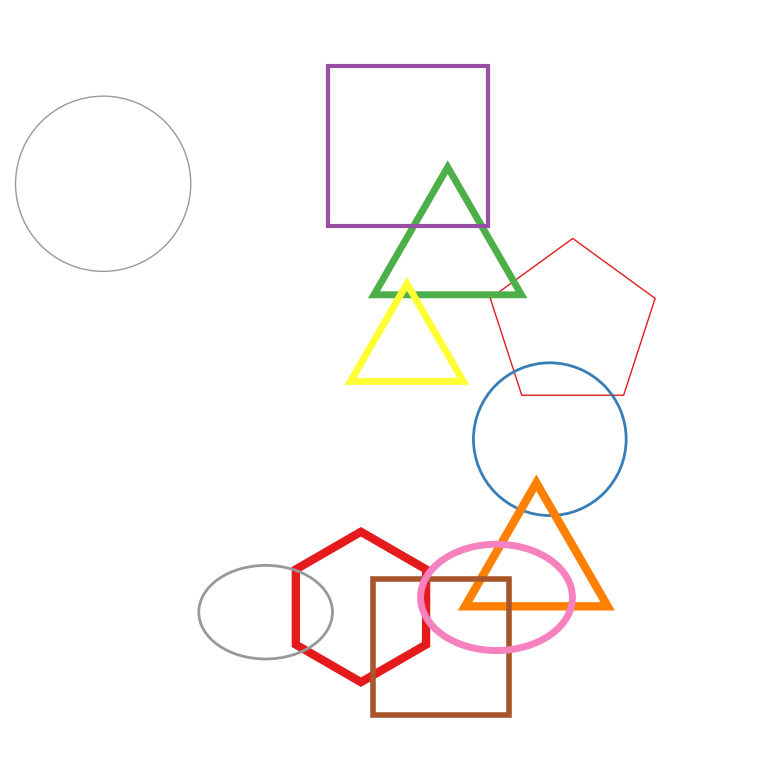[{"shape": "pentagon", "thickness": 0.5, "radius": 0.56, "center": [0.744, 0.578]}, {"shape": "hexagon", "thickness": 3, "radius": 0.49, "center": [0.469, 0.212]}, {"shape": "circle", "thickness": 1, "radius": 0.5, "center": [0.714, 0.43]}, {"shape": "triangle", "thickness": 2.5, "radius": 0.55, "center": [0.581, 0.672]}, {"shape": "square", "thickness": 1.5, "radius": 0.52, "center": [0.53, 0.811]}, {"shape": "triangle", "thickness": 3, "radius": 0.53, "center": [0.697, 0.266]}, {"shape": "triangle", "thickness": 2.5, "radius": 0.42, "center": [0.528, 0.547]}, {"shape": "square", "thickness": 2, "radius": 0.44, "center": [0.573, 0.16]}, {"shape": "oval", "thickness": 2.5, "radius": 0.49, "center": [0.645, 0.224]}, {"shape": "oval", "thickness": 1, "radius": 0.43, "center": [0.345, 0.205]}, {"shape": "circle", "thickness": 0.5, "radius": 0.57, "center": [0.134, 0.761]}]